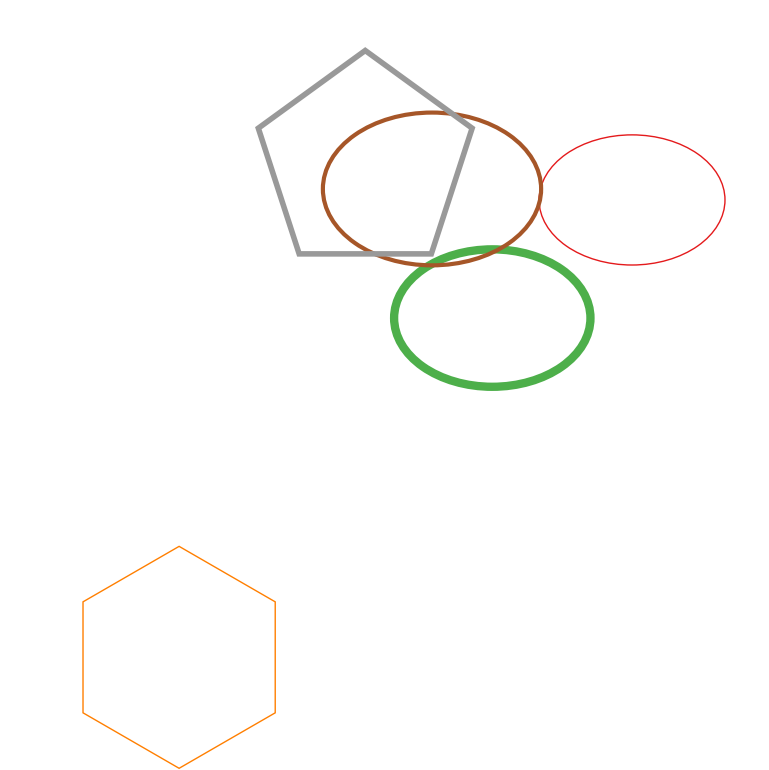[{"shape": "oval", "thickness": 0.5, "radius": 0.6, "center": [0.821, 0.74]}, {"shape": "oval", "thickness": 3, "radius": 0.64, "center": [0.639, 0.587]}, {"shape": "hexagon", "thickness": 0.5, "radius": 0.72, "center": [0.233, 0.146]}, {"shape": "oval", "thickness": 1.5, "radius": 0.71, "center": [0.561, 0.755]}, {"shape": "pentagon", "thickness": 2, "radius": 0.73, "center": [0.474, 0.788]}]